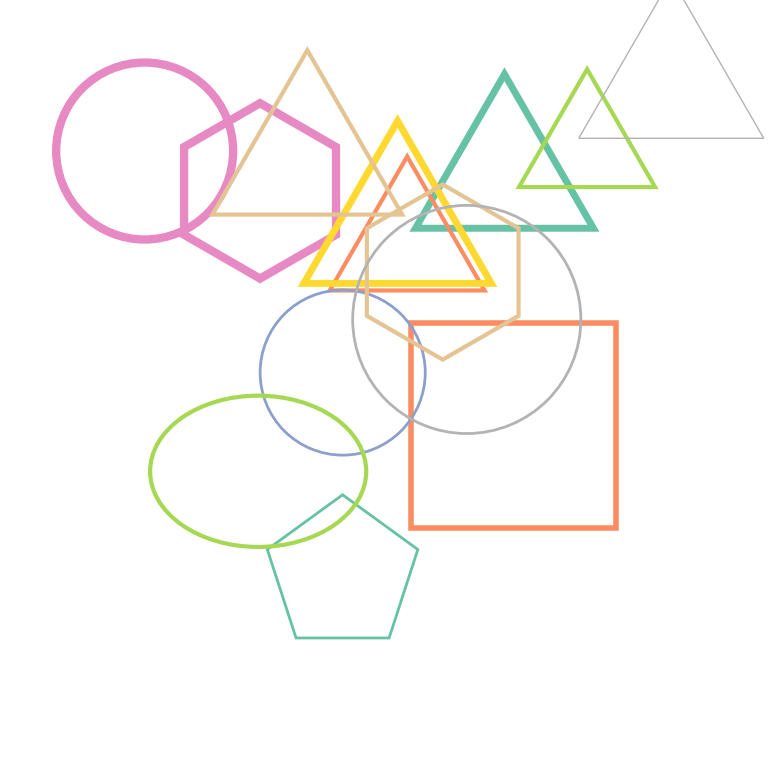[{"shape": "triangle", "thickness": 2.5, "radius": 0.67, "center": [0.655, 0.77]}, {"shape": "pentagon", "thickness": 1, "radius": 0.51, "center": [0.445, 0.255]}, {"shape": "square", "thickness": 2, "radius": 0.67, "center": [0.667, 0.448]}, {"shape": "triangle", "thickness": 1.5, "radius": 0.58, "center": [0.529, 0.681]}, {"shape": "circle", "thickness": 1, "radius": 0.54, "center": [0.445, 0.516]}, {"shape": "circle", "thickness": 3, "radius": 0.57, "center": [0.188, 0.804]}, {"shape": "hexagon", "thickness": 3, "radius": 0.57, "center": [0.338, 0.752]}, {"shape": "triangle", "thickness": 1.5, "radius": 0.51, "center": [0.762, 0.808]}, {"shape": "oval", "thickness": 1.5, "radius": 0.7, "center": [0.335, 0.388]}, {"shape": "triangle", "thickness": 2.5, "radius": 0.7, "center": [0.516, 0.702]}, {"shape": "hexagon", "thickness": 1.5, "radius": 0.57, "center": [0.575, 0.647]}, {"shape": "triangle", "thickness": 1.5, "radius": 0.71, "center": [0.399, 0.792]}, {"shape": "circle", "thickness": 1, "radius": 0.74, "center": [0.606, 0.585]}, {"shape": "triangle", "thickness": 0.5, "radius": 0.69, "center": [0.872, 0.89]}]